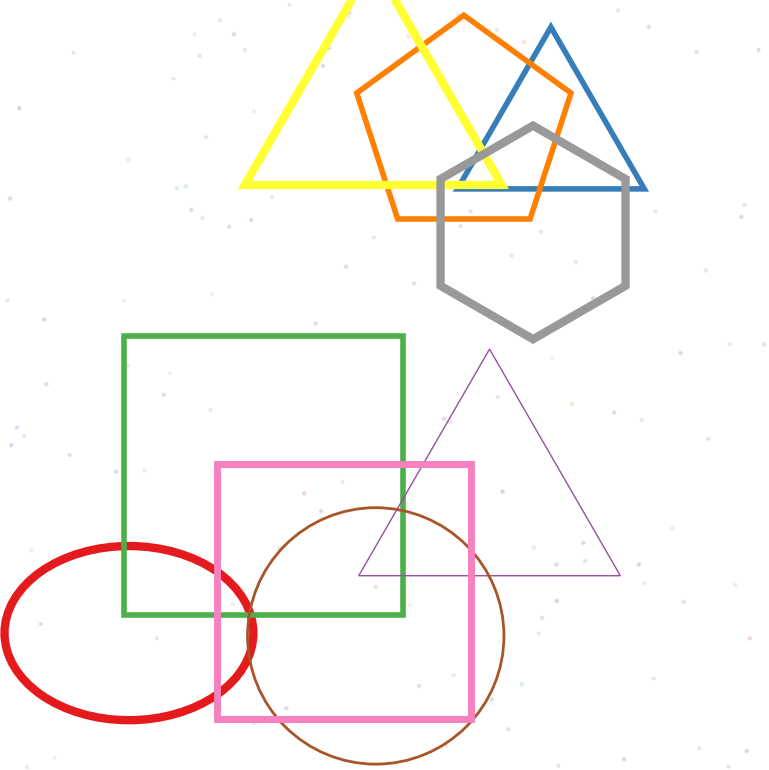[{"shape": "oval", "thickness": 3, "radius": 0.81, "center": [0.167, 0.178]}, {"shape": "triangle", "thickness": 2, "radius": 0.7, "center": [0.715, 0.825]}, {"shape": "square", "thickness": 2, "radius": 0.91, "center": [0.342, 0.383]}, {"shape": "triangle", "thickness": 0.5, "radius": 0.98, "center": [0.636, 0.35]}, {"shape": "pentagon", "thickness": 2, "radius": 0.73, "center": [0.602, 0.834]}, {"shape": "triangle", "thickness": 3, "radius": 0.96, "center": [0.485, 0.856]}, {"shape": "circle", "thickness": 1, "radius": 0.83, "center": [0.488, 0.174]}, {"shape": "square", "thickness": 2.5, "radius": 0.83, "center": [0.447, 0.232]}, {"shape": "hexagon", "thickness": 3, "radius": 0.69, "center": [0.692, 0.698]}]